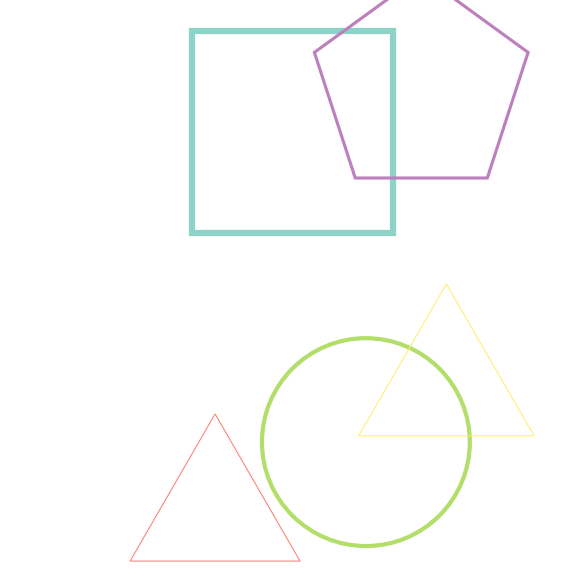[{"shape": "square", "thickness": 3, "radius": 0.87, "center": [0.506, 0.77]}, {"shape": "triangle", "thickness": 0.5, "radius": 0.85, "center": [0.372, 0.112]}, {"shape": "circle", "thickness": 2, "radius": 0.9, "center": [0.634, 0.234]}, {"shape": "pentagon", "thickness": 1.5, "radius": 0.97, "center": [0.729, 0.848]}, {"shape": "triangle", "thickness": 0.5, "radius": 0.88, "center": [0.773, 0.332]}]